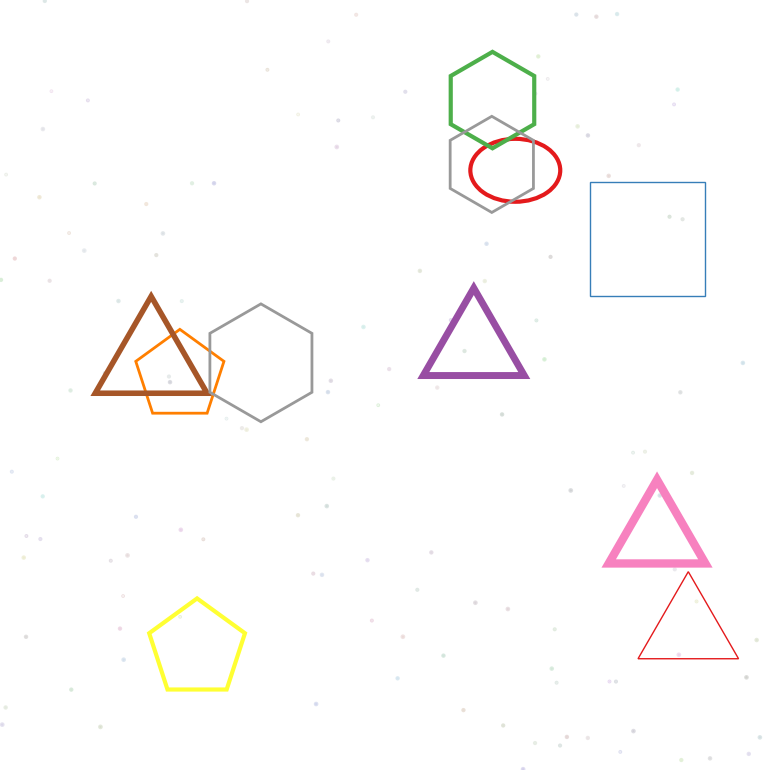[{"shape": "oval", "thickness": 1.5, "radius": 0.29, "center": [0.669, 0.779]}, {"shape": "triangle", "thickness": 0.5, "radius": 0.38, "center": [0.894, 0.182]}, {"shape": "square", "thickness": 0.5, "radius": 0.37, "center": [0.841, 0.69]}, {"shape": "hexagon", "thickness": 1.5, "radius": 0.31, "center": [0.64, 0.87]}, {"shape": "triangle", "thickness": 2.5, "radius": 0.38, "center": [0.615, 0.55]}, {"shape": "pentagon", "thickness": 1, "radius": 0.3, "center": [0.234, 0.512]}, {"shape": "pentagon", "thickness": 1.5, "radius": 0.33, "center": [0.256, 0.157]}, {"shape": "triangle", "thickness": 2, "radius": 0.42, "center": [0.196, 0.531]}, {"shape": "triangle", "thickness": 3, "radius": 0.36, "center": [0.853, 0.304]}, {"shape": "hexagon", "thickness": 1, "radius": 0.31, "center": [0.639, 0.787]}, {"shape": "hexagon", "thickness": 1, "radius": 0.38, "center": [0.339, 0.529]}]